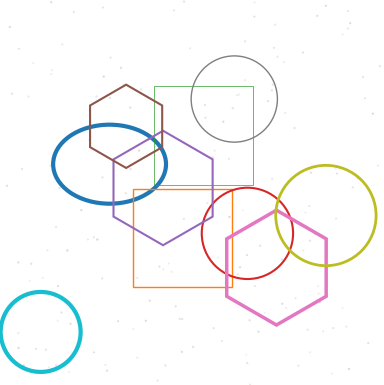[{"shape": "oval", "thickness": 3, "radius": 0.73, "center": [0.285, 0.574]}, {"shape": "square", "thickness": 1, "radius": 0.64, "center": [0.475, 0.382]}, {"shape": "square", "thickness": 0.5, "radius": 0.65, "center": [0.529, 0.648]}, {"shape": "circle", "thickness": 1.5, "radius": 0.59, "center": [0.643, 0.394]}, {"shape": "hexagon", "thickness": 1.5, "radius": 0.74, "center": [0.424, 0.512]}, {"shape": "hexagon", "thickness": 1.5, "radius": 0.54, "center": [0.328, 0.672]}, {"shape": "hexagon", "thickness": 2.5, "radius": 0.75, "center": [0.718, 0.305]}, {"shape": "circle", "thickness": 1, "radius": 0.56, "center": [0.609, 0.743]}, {"shape": "circle", "thickness": 2, "radius": 0.65, "center": [0.847, 0.44]}, {"shape": "circle", "thickness": 3, "radius": 0.52, "center": [0.106, 0.138]}]